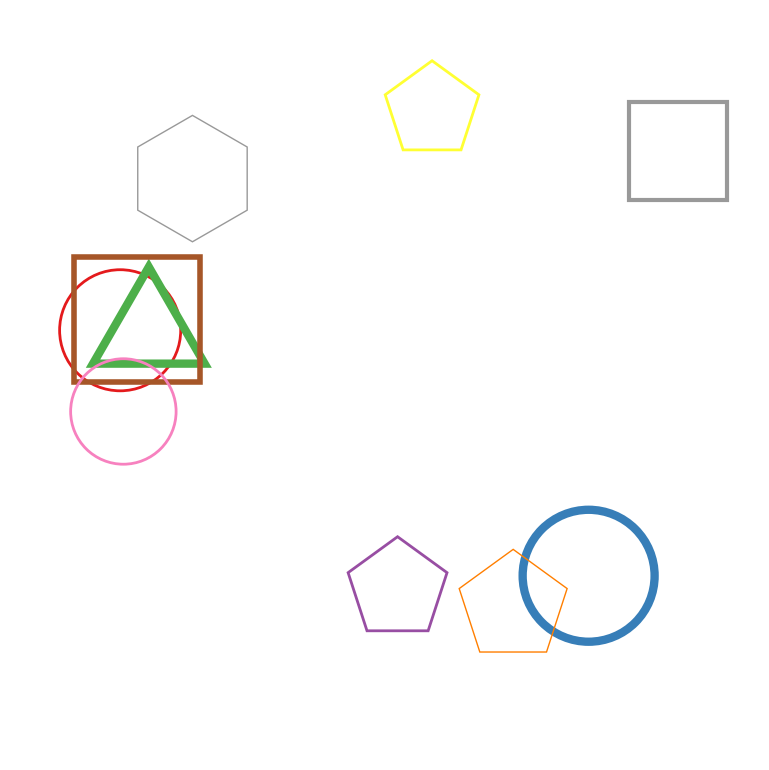[{"shape": "circle", "thickness": 1, "radius": 0.39, "center": [0.156, 0.571]}, {"shape": "circle", "thickness": 3, "radius": 0.43, "center": [0.764, 0.252]}, {"shape": "triangle", "thickness": 3, "radius": 0.42, "center": [0.193, 0.57]}, {"shape": "pentagon", "thickness": 1, "radius": 0.34, "center": [0.516, 0.235]}, {"shape": "pentagon", "thickness": 0.5, "radius": 0.37, "center": [0.666, 0.213]}, {"shape": "pentagon", "thickness": 1, "radius": 0.32, "center": [0.561, 0.857]}, {"shape": "square", "thickness": 2, "radius": 0.41, "center": [0.178, 0.585]}, {"shape": "circle", "thickness": 1, "radius": 0.34, "center": [0.16, 0.466]}, {"shape": "square", "thickness": 1.5, "radius": 0.32, "center": [0.88, 0.804]}, {"shape": "hexagon", "thickness": 0.5, "radius": 0.41, "center": [0.25, 0.768]}]